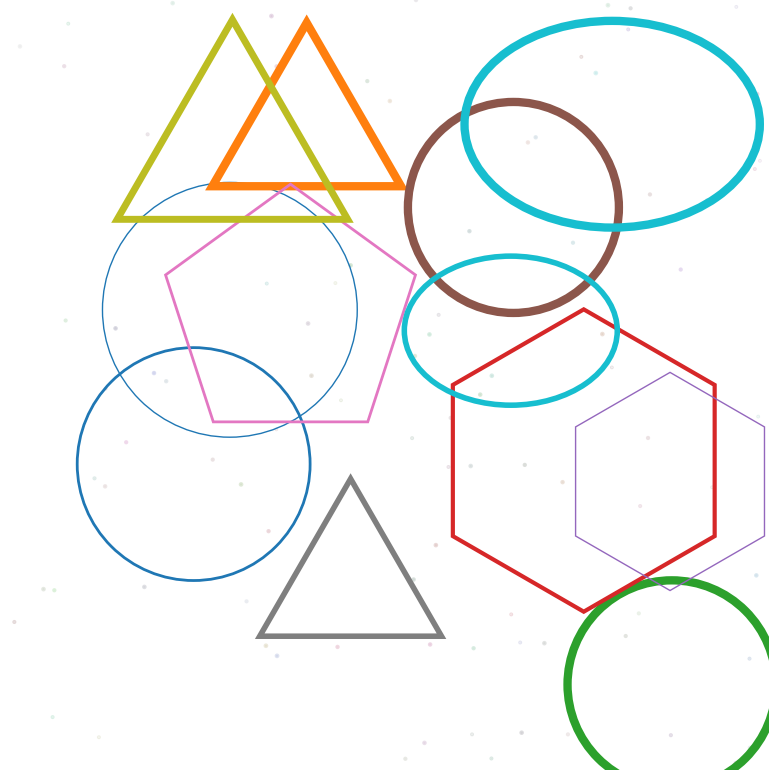[{"shape": "circle", "thickness": 1, "radius": 0.76, "center": [0.252, 0.397]}, {"shape": "circle", "thickness": 0.5, "radius": 0.83, "center": [0.299, 0.598]}, {"shape": "triangle", "thickness": 3, "radius": 0.71, "center": [0.398, 0.829]}, {"shape": "circle", "thickness": 3, "radius": 0.68, "center": [0.872, 0.111]}, {"shape": "hexagon", "thickness": 1.5, "radius": 0.98, "center": [0.758, 0.402]}, {"shape": "hexagon", "thickness": 0.5, "radius": 0.71, "center": [0.87, 0.375]}, {"shape": "circle", "thickness": 3, "radius": 0.69, "center": [0.667, 0.731]}, {"shape": "pentagon", "thickness": 1, "radius": 0.85, "center": [0.377, 0.59]}, {"shape": "triangle", "thickness": 2, "radius": 0.68, "center": [0.455, 0.242]}, {"shape": "triangle", "thickness": 2.5, "radius": 0.86, "center": [0.302, 0.802]}, {"shape": "oval", "thickness": 2, "radius": 0.69, "center": [0.663, 0.571]}, {"shape": "oval", "thickness": 3, "radius": 0.96, "center": [0.795, 0.839]}]